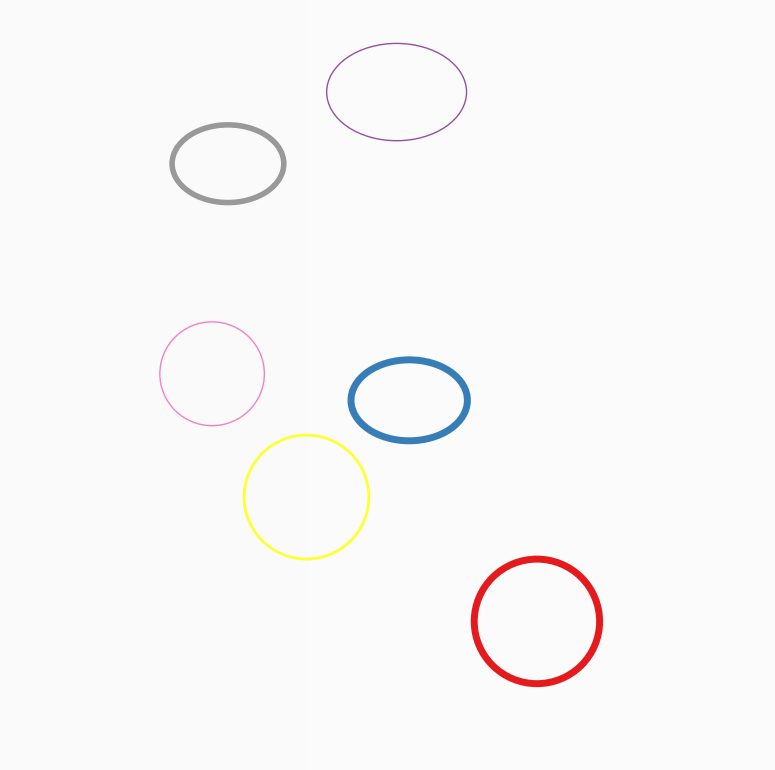[{"shape": "circle", "thickness": 2.5, "radius": 0.4, "center": [0.693, 0.193]}, {"shape": "oval", "thickness": 2.5, "radius": 0.38, "center": [0.528, 0.48]}, {"shape": "oval", "thickness": 0.5, "radius": 0.45, "center": [0.512, 0.88]}, {"shape": "circle", "thickness": 1, "radius": 0.4, "center": [0.395, 0.354]}, {"shape": "circle", "thickness": 0.5, "radius": 0.34, "center": [0.274, 0.515]}, {"shape": "oval", "thickness": 2, "radius": 0.36, "center": [0.294, 0.787]}]